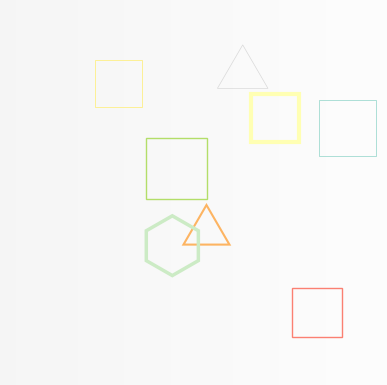[{"shape": "square", "thickness": 0.5, "radius": 0.36, "center": [0.897, 0.668]}, {"shape": "square", "thickness": 3, "radius": 0.31, "center": [0.71, 0.694]}, {"shape": "square", "thickness": 1, "radius": 0.32, "center": [0.818, 0.187]}, {"shape": "triangle", "thickness": 1.5, "radius": 0.34, "center": [0.533, 0.399]}, {"shape": "square", "thickness": 1, "radius": 0.39, "center": [0.456, 0.562]}, {"shape": "triangle", "thickness": 0.5, "radius": 0.38, "center": [0.626, 0.808]}, {"shape": "hexagon", "thickness": 2.5, "radius": 0.39, "center": [0.445, 0.362]}, {"shape": "square", "thickness": 0.5, "radius": 0.31, "center": [0.305, 0.782]}]